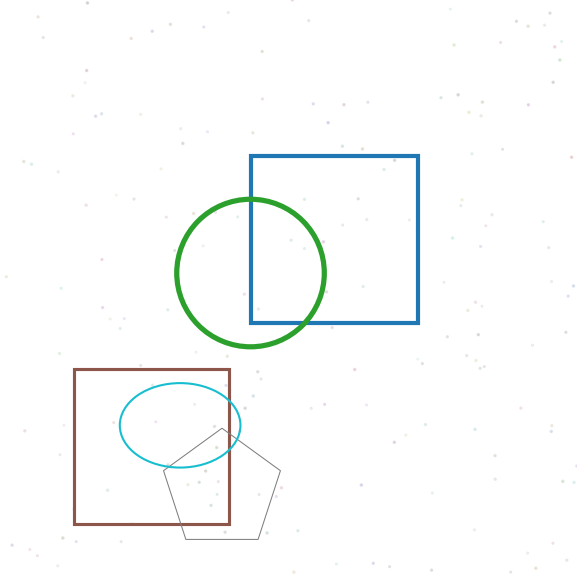[{"shape": "square", "thickness": 2, "radius": 0.72, "center": [0.579, 0.584]}, {"shape": "circle", "thickness": 2.5, "radius": 0.64, "center": [0.434, 0.526]}, {"shape": "square", "thickness": 1.5, "radius": 0.67, "center": [0.262, 0.225]}, {"shape": "pentagon", "thickness": 0.5, "radius": 0.53, "center": [0.384, 0.151]}, {"shape": "oval", "thickness": 1, "radius": 0.52, "center": [0.312, 0.263]}]